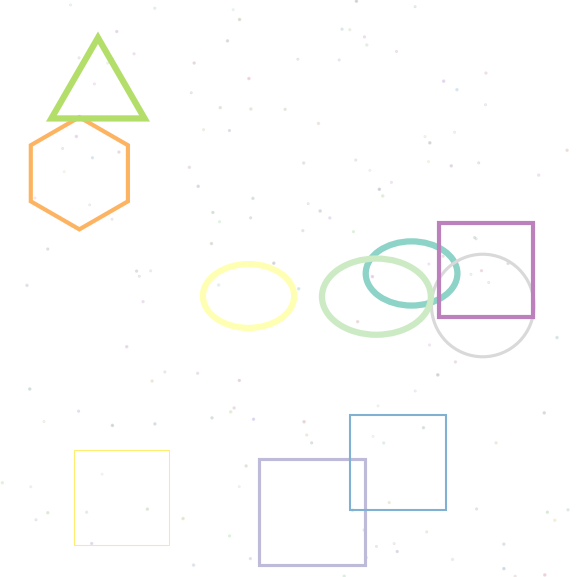[{"shape": "oval", "thickness": 3, "radius": 0.4, "center": [0.713, 0.526]}, {"shape": "oval", "thickness": 3, "radius": 0.39, "center": [0.43, 0.487]}, {"shape": "square", "thickness": 1.5, "radius": 0.46, "center": [0.54, 0.113]}, {"shape": "square", "thickness": 1, "radius": 0.41, "center": [0.69, 0.198]}, {"shape": "hexagon", "thickness": 2, "radius": 0.49, "center": [0.137, 0.699]}, {"shape": "triangle", "thickness": 3, "radius": 0.47, "center": [0.17, 0.841]}, {"shape": "circle", "thickness": 1.5, "radius": 0.44, "center": [0.836, 0.47]}, {"shape": "square", "thickness": 2, "radius": 0.41, "center": [0.841, 0.531]}, {"shape": "oval", "thickness": 3, "radius": 0.47, "center": [0.652, 0.485]}, {"shape": "square", "thickness": 0.5, "radius": 0.41, "center": [0.211, 0.137]}]